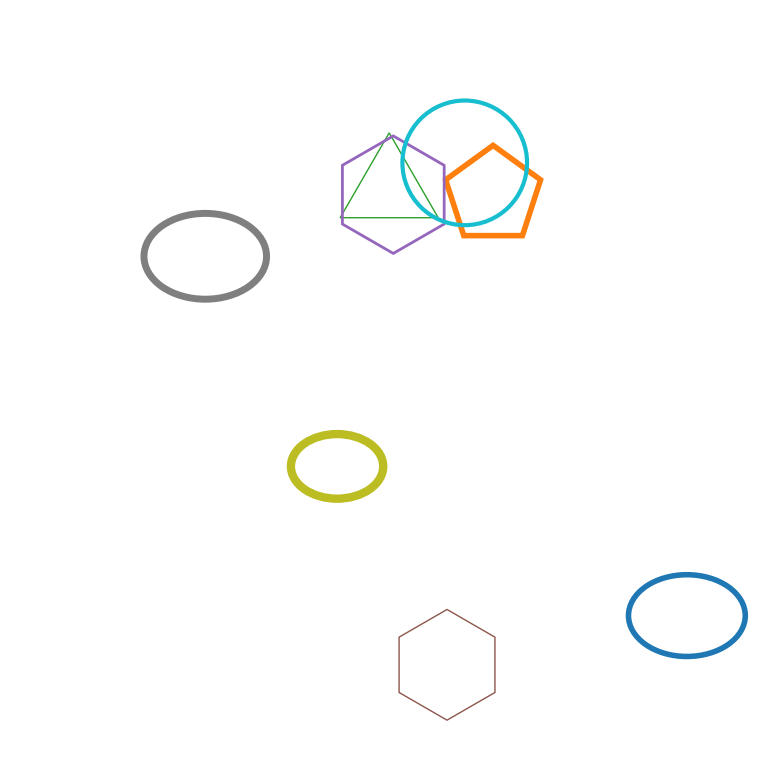[{"shape": "oval", "thickness": 2, "radius": 0.38, "center": [0.892, 0.201]}, {"shape": "pentagon", "thickness": 2, "radius": 0.32, "center": [0.64, 0.746]}, {"shape": "triangle", "thickness": 0.5, "radius": 0.37, "center": [0.505, 0.754]}, {"shape": "hexagon", "thickness": 1, "radius": 0.38, "center": [0.511, 0.747]}, {"shape": "hexagon", "thickness": 0.5, "radius": 0.36, "center": [0.581, 0.137]}, {"shape": "oval", "thickness": 2.5, "radius": 0.4, "center": [0.267, 0.667]}, {"shape": "oval", "thickness": 3, "radius": 0.3, "center": [0.438, 0.394]}, {"shape": "circle", "thickness": 1.5, "radius": 0.4, "center": [0.604, 0.789]}]